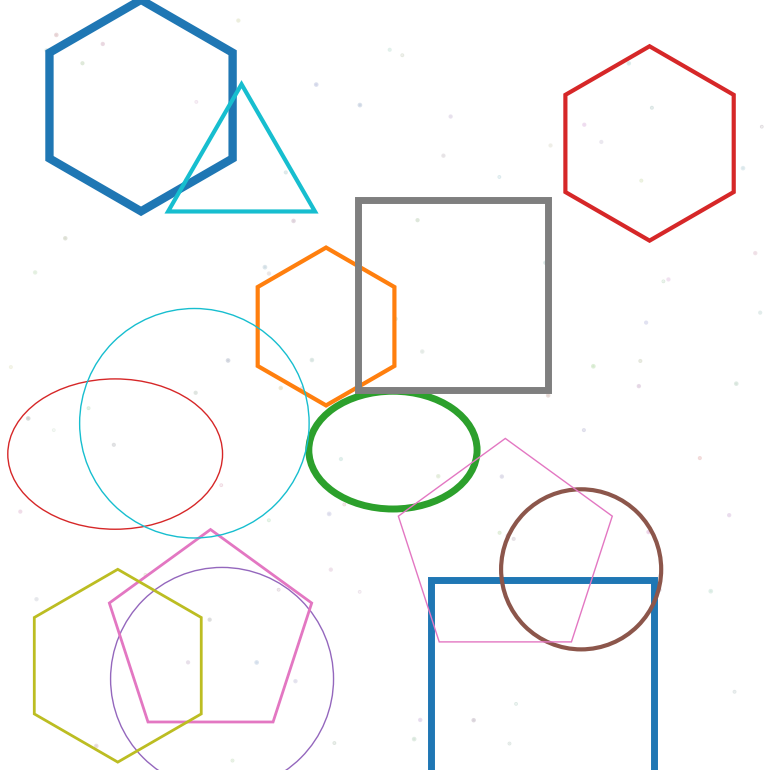[{"shape": "hexagon", "thickness": 3, "radius": 0.69, "center": [0.183, 0.863]}, {"shape": "square", "thickness": 2.5, "radius": 0.72, "center": [0.704, 0.102]}, {"shape": "hexagon", "thickness": 1.5, "radius": 0.51, "center": [0.423, 0.576]}, {"shape": "oval", "thickness": 2.5, "radius": 0.55, "center": [0.51, 0.415]}, {"shape": "oval", "thickness": 0.5, "radius": 0.7, "center": [0.15, 0.41]}, {"shape": "hexagon", "thickness": 1.5, "radius": 0.63, "center": [0.844, 0.814]}, {"shape": "circle", "thickness": 0.5, "radius": 0.72, "center": [0.288, 0.118]}, {"shape": "circle", "thickness": 1.5, "radius": 0.52, "center": [0.755, 0.261]}, {"shape": "pentagon", "thickness": 1, "radius": 0.69, "center": [0.273, 0.174]}, {"shape": "pentagon", "thickness": 0.5, "radius": 0.73, "center": [0.656, 0.285]}, {"shape": "square", "thickness": 2.5, "radius": 0.62, "center": [0.588, 0.617]}, {"shape": "hexagon", "thickness": 1, "radius": 0.63, "center": [0.153, 0.135]}, {"shape": "triangle", "thickness": 1.5, "radius": 0.55, "center": [0.314, 0.78]}, {"shape": "circle", "thickness": 0.5, "radius": 0.75, "center": [0.252, 0.45]}]